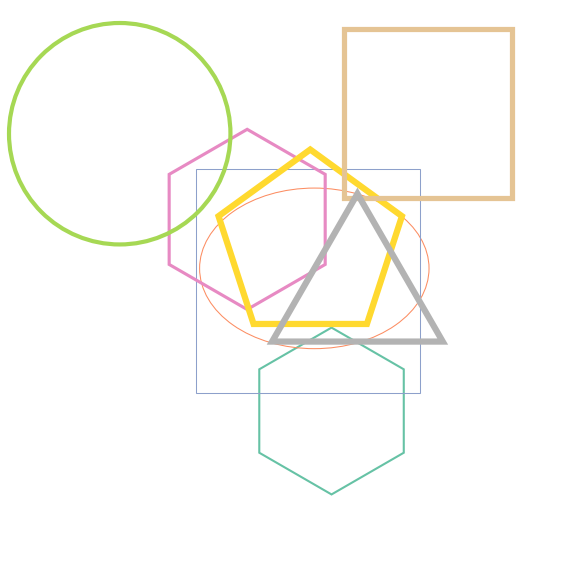[{"shape": "hexagon", "thickness": 1, "radius": 0.72, "center": [0.574, 0.287]}, {"shape": "oval", "thickness": 0.5, "radius": 0.99, "center": [0.544, 0.534]}, {"shape": "square", "thickness": 0.5, "radius": 0.97, "center": [0.534, 0.513]}, {"shape": "hexagon", "thickness": 1.5, "radius": 0.78, "center": [0.428, 0.619]}, {"shape": "circle", "thickness": 2, "radius": 0.96, "center": [0.207, 0.768]}, {"shape": "pentagon", "thickness": 3, "radius": 0.83, "center": [0.537, 0.573]}, {"shape": "square", "thickness": 2.5, "radius": 0.73, "center": [0.741, 0.803]}, {"shape": "triangle", "thickness": 3, "radius": 0.85, "center": [0.619, 0.493]}]